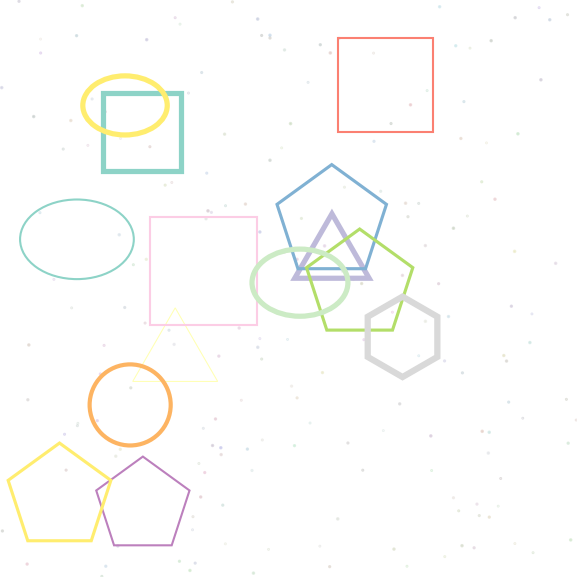[{"shape": "square", "thickness": 2.5, "radius": 0.34, "center": [0.246, 0.771]}, {"shape": "oval", "thickness": 1, "radius": 0.49, "center": [0.133, 0.585]}, {"shape": "triangle", "thickness": 0.5, "radius": 0.42, "center": [0.303, 0.381]}, {"shape": "triangle", "thickness": 2.5, "radius": 0.37, "center": [0.575, 0.555]}, {"shape": "square", "thickness": 1, "radius": 0.41, "center": [0.668, 0.852]}, {"shape": "pentagon", "thickness": 1.5, "radius": 0.5, "center": [0.574, 0.614]}, {"shape": "circle", "thickness": 2, "radius": 0.35, "center": [0.225, 0.298]}, {"shape": "pentagon", "thickness": 1.5, "radius": 0.48, "center": [0.623, 0.506]}, {"shape": "square", "thickness": 1, "radius": 0.47, "center": [0.352, 0.53]}, {"shape": "hexagon", "thickness": 3, "radius": 0.35, "center": [0.697, 0.416]}, {"shape": "pentagon", "thickness": 1, "radius": 0.42, "center": [0.247, 0.124]}, {"shape": "oval", "thickness": 2.5, "radius": 0.42, "center": [0.519, 0.51]}, {"shape": "pentagon", "thickness": 1.5, "radius": 0.47, "center": [0.103, 0.138]}, {"shape": "oval", "thickness": 2.5, "radius": 0.37, "center": [0.216, 0.817]}]